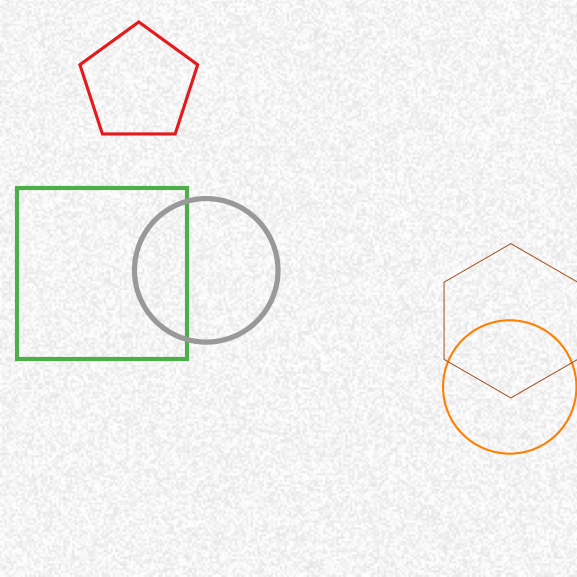[{"shape": "pentagon", "thickness": 1.5, "radius": 0.54, "center": [0.24, 0.854]}, {"shape": "square", "thickness": 2, "radius": 0.74, "center": [0.176, 0.526]}, {"shape": "circle", "thickness": 1, "radius": 0.58, "center": [0.883, 0.329]}, {"shape": "hexagon", "thickness": 0.5, "radius": 0.67, "center": [0.885, 0.444]}, {"shape": "circle", "thickness": 2.5, "radius": 0.62, "center": [0.357, 0.531]}]